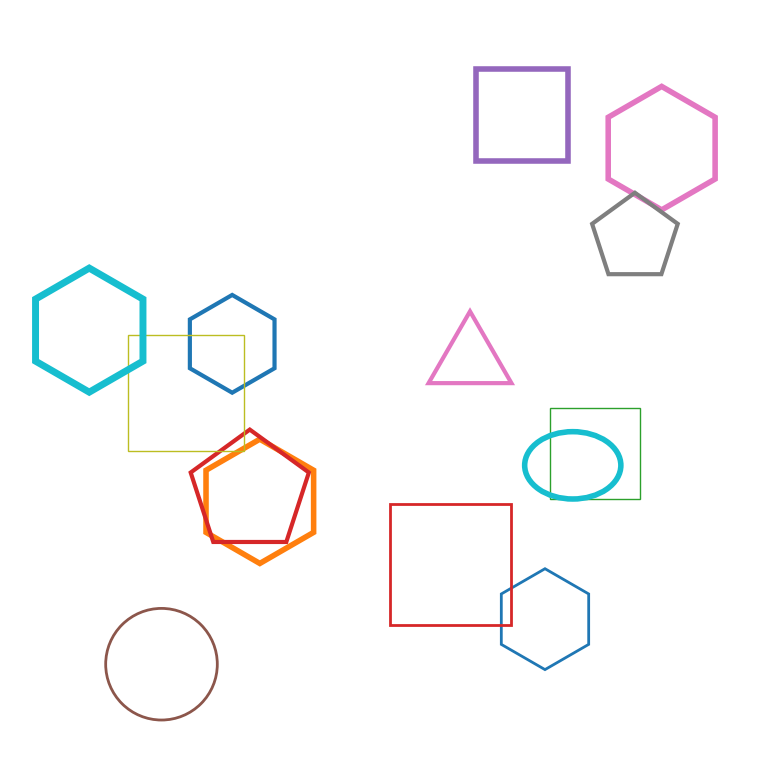[{"shape": "hexagon", "thickness": 1, "radius": 0.33, "center": [0.708, 0.196]}, {"shape": "hexagon", "thickness": 1.5, "radius": 0.32, "center": [0.302, 0.553]}, {"shape": "hexagon", "thickness": 2, "radius": 0.4, "center": [0.337, 0.349]}, {"shape": "square", "thickness": 0.5, "radius": 0.3, "center": [0.773, 0.411]}, {"shape": "square", "thickness": 1, "radius": 0.39, "center": [0.585, 0.267]}, {"shape": "pentagon", "thickness": 1.5, "radius": 0.4, "center": [0.324, 0.361]}, {"shape": "square", "thickness": 2, "radius": 0.3, "center": [0.678, 0.85]}, {"shape": "circle", "thickness": 1, "radius": 0.36, "center": [0.21, 0.137]}, {"shape": "hexagon", "thickness": 2, "radius": 0.4, "center": [0.859, 0.808]}, {"shape": "triangle", "thickness": 1.5, "radius": 0.31, "center": [0.61, 0.533]}, {"shape": "pentagon", "thickness": 1.5, "radius": 0.29, "center": [0.825, 0.691]}, {"shape": "square", "thickness": 0.5, "radius": 0.37, "center": [0.241, 0.49]}, {"shape": "oval", "thickness": 2, "radius": 0.31, "center": [0.744, 0.396]}, {"shape": "hexagon", "thickness": 2.5, "radius": 0.4, "center": [0.116, 0.571]}]